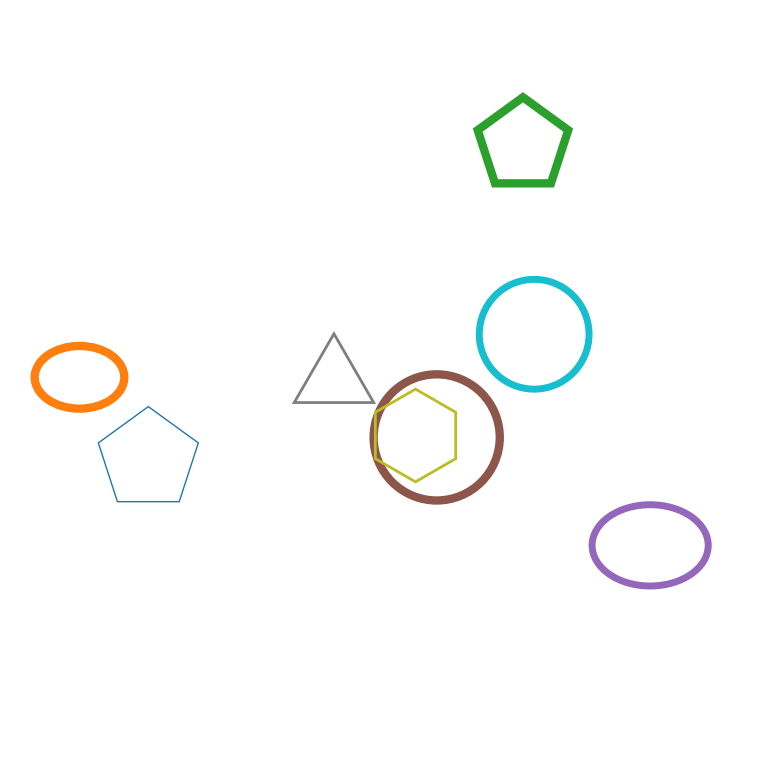[{"shape": "pentagon", "thickness": 0.5, "radius": 0.34, "center": [0.193, 0.404]}, {"shape": "oval", "thickness": 3, "radius": 0.29, "center": [0.103, 0.51]}, {"shape": "pentagon", "thickness": 3, "radius": 0.31, "center": [0.679, 0.812]}, {"shape": "oval", "thickness": 2.5, "radius": 0.38, "center": [0.844, 0.292]}, {"shape": "circle", "thickness": 3, "radius": 0.41, "center": [0.567, 0.432]}, {"shape": "triangle", "thickness": 1, "radius": 0.3, "center": [0.434, 0.507]}, {"shape": "hexagon", "thickness": 1, "radius": 0.3, "center": [0.54, 0.434]}, {"shape": "circle", "thickness": 2.5, "radius": 0.36, "center": [0.694, 0.566]}]